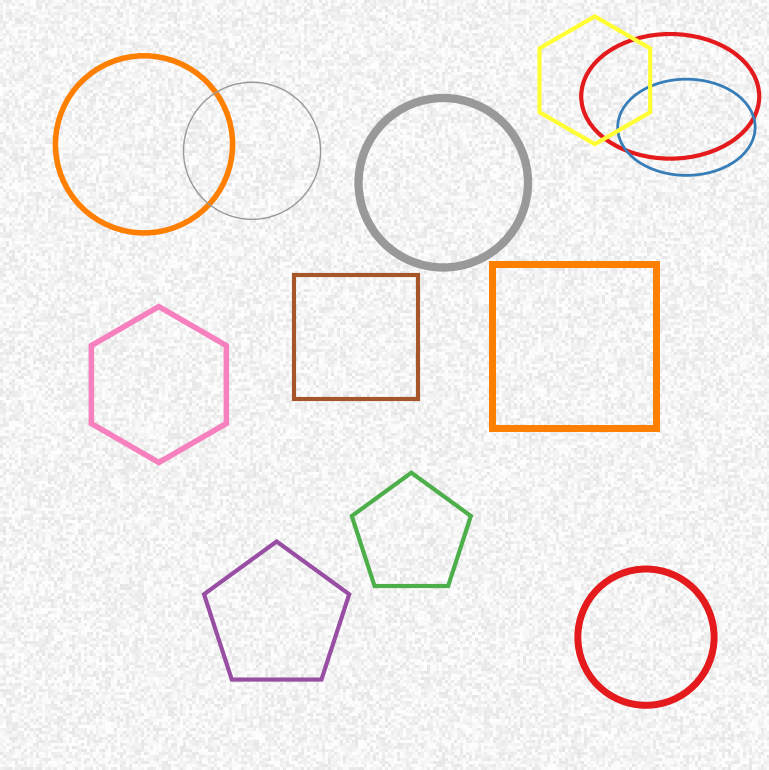[{"shape": "circle", "thickness": 2.5, "radius": 0.44, "center": [0.839, 0.173]}, {"shape": "oval", "thickness": 1.5, "radius": 0.58, "center": [0.87, 0.875]}, {"shape": "oval", "thickness": 1, "radius": 0.45, "center": [0.891, 0.835]}, {"shape": "pentagon", "thickness": 1.5, "radius": 0.41, "center": [0.534, 0.305]}, {"shape": "pentagon", "thickness": 1.5, "radius": 0.5, "center": [0.359, 0.198]}, {"shape": "circle", "thickness": 2, "radius": 0.58, "center": [0.187, 0.813]}, {"shape": "square", "thickness": 2.5, "radius": 0.53, "center": [0.746, 0.55]}, {"shape": "hexagon", "thickness": 1.5, "radius": 0.41, "center": [0.773, 0.896]}, {"shape": "square", "thickness": 1.5, "radius": 0.4, "center": [0.462, 0.562]}, {"shape": "hexagon", "thickness": 2, "radius": 0.51, "center": [0.206, 0.501]}, {"shape": "circle", "thickness": 3, "radius": 0.55, "center": [0.576, 0.763]}, {"shape": "circle", "thickness": 0.5, "radius": 0.45, "center": [0.327, 0.804]}]